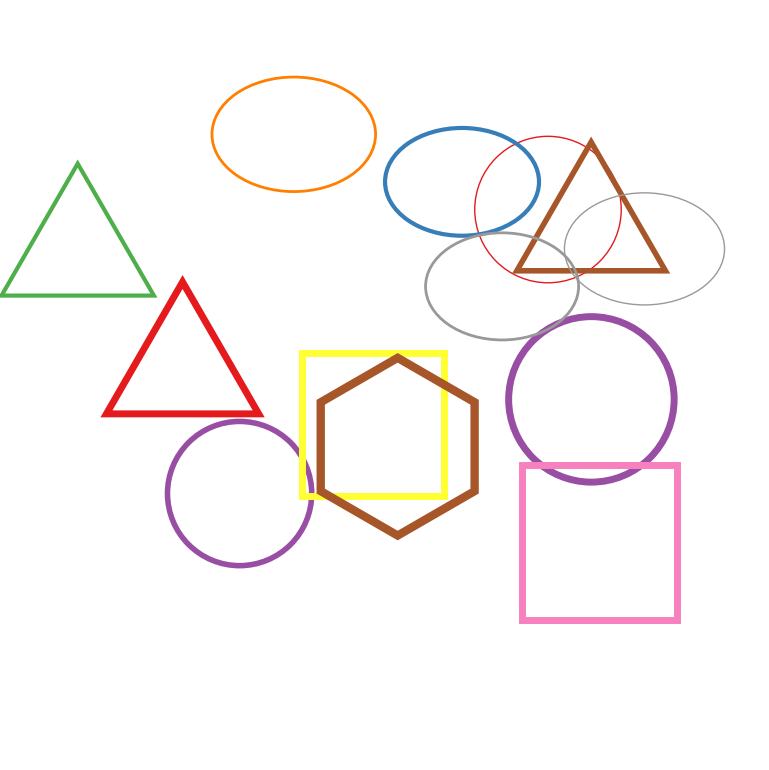[{"shape": "circle", "thickness": 0.5, "radius": 0.48, "center": [0.712, 0.728]}, {"shape": "triangle", "thickness": 2.5, "radius": 0.57, "center": [0.237, 0.52]}, {"shape": "oval", "thickness": 1.5, "radius": 0.5, "center": [0.6, 0.764]}, {"shape": "triangle", "thickness": 1.5, "radius": 0.57, "center": [0.101, 0.673]}, {"shape": "circle", "thickness": 2, "radius": 0.47, "center": [0.311, 0.359]}, {"shape": "circle", "thickness": 2.5, "radius": 0.54, "center": [0.768, 0.481]}, {"shape": "oval", "thickness": 1, "radius": 0.53, "center": [0.382, 0.826]}, {"shape": "square", "thickness": 2.5, "radius": 0.46, "center": [0.484, 0.449]}, {"shape": "triangle", "thickness": 2, "radius": 0.56, "center": [0.768, 0.704]}, {"shape": "hexagon", "thickness": 3, "radius": 0.58, "center": [0.516, 0.42]}, {"shape": "square", "thickness": 2.5, "radius": 0.5, "center": [0.779, 0.295]}, {"shape": "oval", "thickness": 1, "radius": 0.5, "center": [0.652, 0.628]}, {"shape": "oval", "thickness": 0.5, "radius": 0.52, "center": [0.837, 0.677]}]